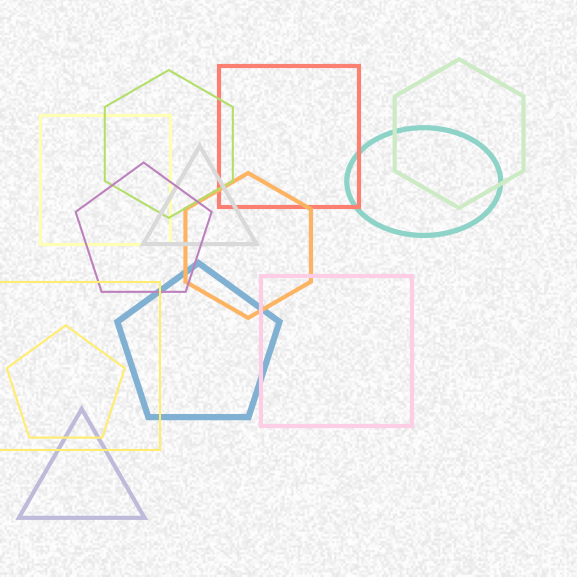[{"shape": "oval", "thickness": 2.5, "radius": 0.67, "center": [0.734, 0.685]}, {"shape": "square", "thickness": 1.5, "radius": 0.56, "center": [0.182, 0.688]}, {"shape": "triangle", "thickness": 2, "radius": 0.63, "center": [0.141, 0.165]}, {"shape": "square", "thickness": 2, "radius": 0.61, "center": [0.501, 0.763]}, {"shape": "pentagon", "thickness": 3, "radius": 0.74, "center": [0.344, 0.396]}, {"shape": "hexagon", "thickness": 2, "radius": 0.63, "center": [0.43, 0.574]}, {"shape": "hexagon", "thickness": 1, "radius": 0.64, "center": [0.292, 0.75]}, {"shape": "square", "thickness": 2, "radius": 0.65, "center": [0.583, 0.391]}, {"shape": "triangle", "thickness": 2, "radius": 0.57, "center": [0.346, 0.633]}, {"shape": "pentagon", "thickness": 1, "radius": 0.62, "center": [0.249, 0.594]}, {"shape": "hexagon", "thickness": 2, "radius": 0.64, "center": [0.795, 0.768]}, {"shape": "square", "thickness": 1, "radius": 0.73, "center": [0.131, 0.365]}, {"shape": "pentagon", "thickness": 1, "radius": 0.54, "center": [0.114, 0.328]}]